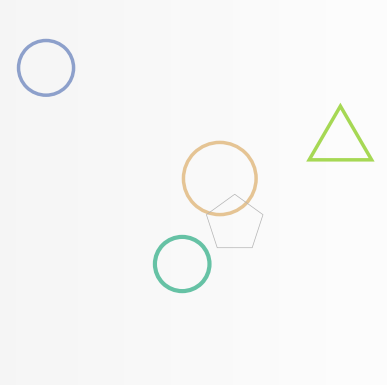[{"shape": "circle", "thickness": 3, "radius": 0.35, "center": [0.47, 0.314]}, {"shape": "circle", "thickness": 2.5, "radius": 0.36, "center": [0.119, 0.824]}, {"shape": "triangle", "thickness": 2.5, "radius": 0.46, "center": [0.878, 0.631]}, {"shape": "circle", "thickness": 2.5, "radius": 0.47, "center": [0.567, 0.536]}, {"shape": "pentagon", "thickness": 0.5, "radius": 0.38, "center": [0.606, 0.419]}]